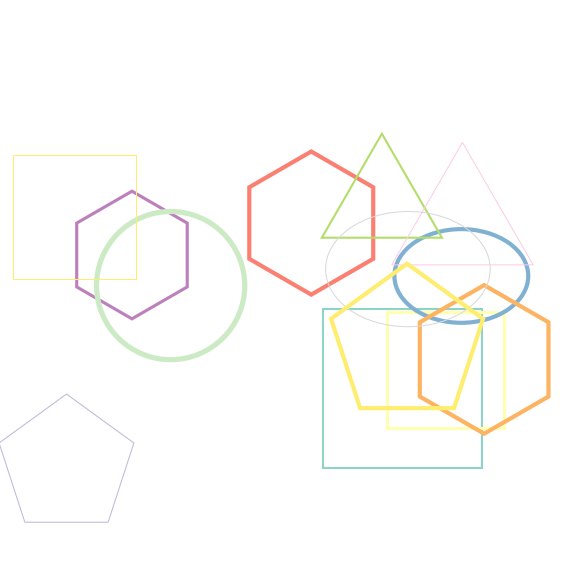[{"shape": "square", "thickness": 1, "radius": 0.69, "center": [0.697, 0.327]}, {"shape": "square", "thickness": 1.5, "radius": 0.51, "center": [0.771, 0.358]}, {"shape": "pentagon", "thickness": 0.5, "radius": 0.61, "center": [0.115, 0.194]}, {"shape": "hexagon", "thickness": 2, "radius": 0.62, "center": [0.539, 0.613]}, {"shape": "oval", "thickness": 2, "radius": 0.58, "center": [0.799, 0.521]}, {"shape": "hexagon", "thickness": 2, "radius": 0.64, "center": [0.838, 0.377]}, {"shape": "triangle", "thickness": 1, "radius": 0.6, "center": [0.661, 0.648]}, {"shape": "triangle", "thickness": 0.5, "radius": 0.71, "center": [0.801, 0.611]}, {"shape": "oval", "thickness": 0.5, "radius": 0.71, "center": [0.706, 0.533]}, {"shape": "hexagon", "thickness": 1.5, "radius": 0.55, "center": [0.229, 0.558]}, {"shape": "circle", "thickness": 2.5, "radius": 0.64, "center": [0.295, 0.505]}, {"shape": "square", "thickness": 0.5, "radius": 0.54, "center": [0.129, 0.624]}, {"shape": "pentagon", "thickness": 2, "radius": 0.69, "center": [0.705, 0.404]}]